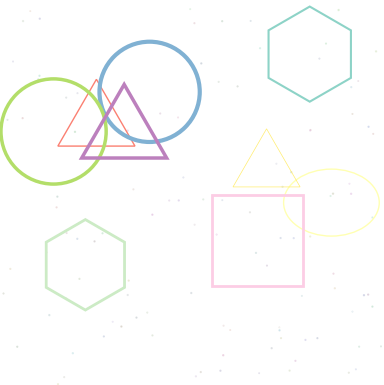[{"shape": "hexagon", "thickness": 1.5, "radius": 0.62, "center": [0.805, 0.859]}, {"shape": "oval", "thickness": 1, "radius": 0.62, "center": [0.861, 0.474]}, {"shape": "triangle", "thickness": 1, "radius": 0.58, "center": [0.25, 0.678]}, {"shape": "circle", "thickness": 3, "radius": 0.65, "center": [0.389, 0.761]}, {"shape": "circle", "thickness": 2.5, "radius": 0.68, "center": [0.139, 0.659]}, {"shape": "square", "thickness": 2, "radius": 0.59, "center": [0.669, 0.376]}, {"shape": "triangle", "thickness": 2.5, "radius": 0.64, "center": [0.323, 0.653]}, {"shape": "hexagon", "thickness": 2, "radius": 0.59, "center": [0.222, 0.312]}, {"shape": "triangle", "thickness": 0.5, "radius": 0.5, "center": [0.692, 0.565]}]